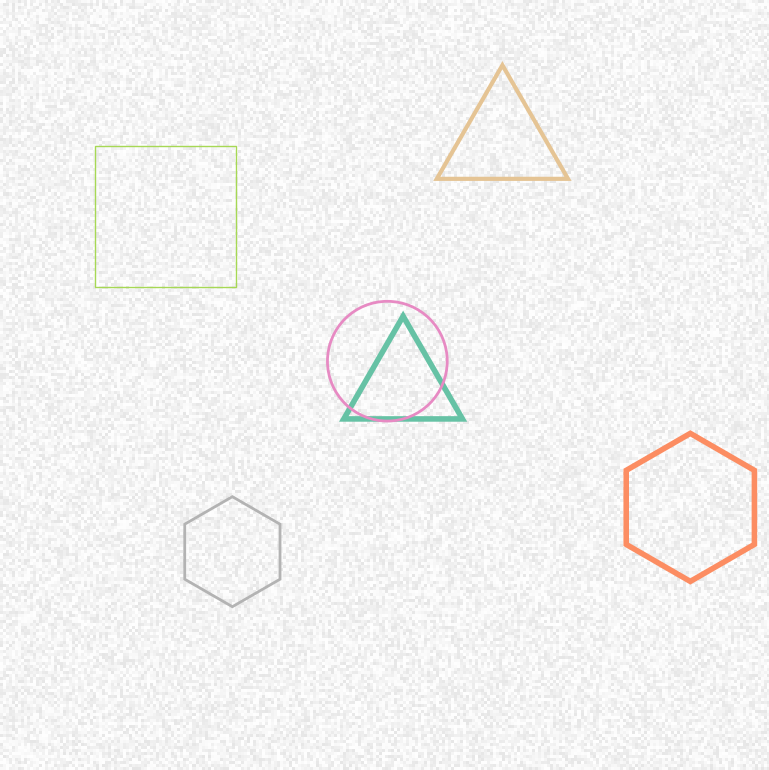[{"shape": "triangle", "thickness": 2, "radius": 0.44, "center": [0.524, 0.5]}, {"shape": "hexagon", "thickness": 2, "radius": 0.48, "center": [0.897, 0.341]}, {"shape": "circle", "thickness": 1, "radius": 0.39, "center": [0.503, 0.531]}, {"shape": "square", "thickness": 0.5, "radius": 0.46, "center": [0.215, 0.719]}, {"shape": "triangle", "thickness": 1.5, "radius": 0.49, "center": [0.652, 0.817]}, {"shape": "hexagon", "thickness": 1, "radius": 0.36, "center": [0.302, 0.284]}]